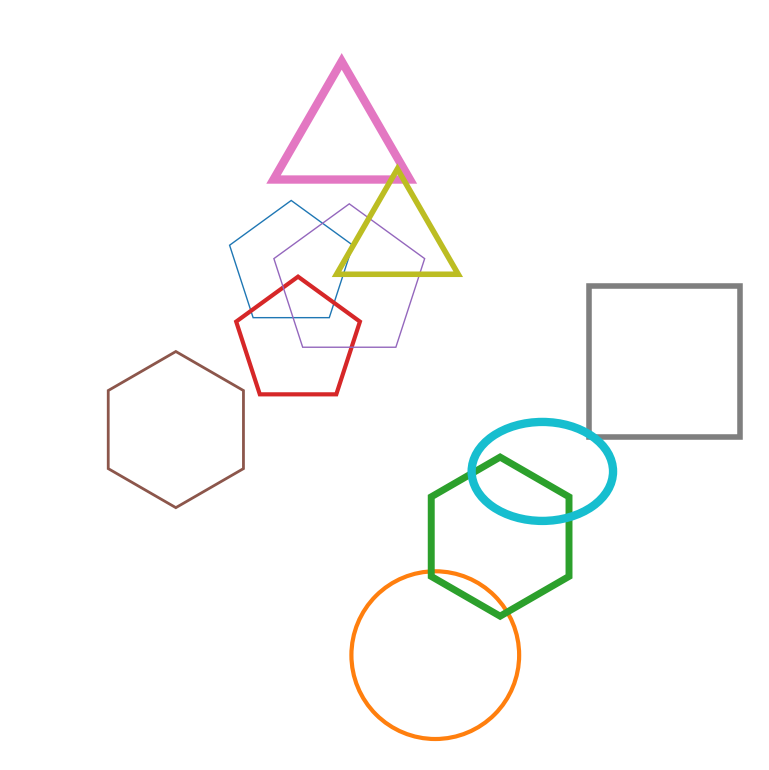[{"shape": "pentagon", "thickness": 0.5, "radius": 0.42, "center": [0.378, 0.656]}, {"shape": "circle", "thickness": 1.5, "radius": 0.54, "center": [0.565, 0.149]}, {"shape": "hexagon", "thickness": 2.5, "radius": 0.52, "center": [0.65, 0.303]}, {"shape": "pentagon", "thickness": 1.5, "radius": 0.42, "center": [0.387, 0.556]}, {"shape": "pentagon", "thickness": 0.5, "radius": 0.51, "center": [0.454, 0.632]}, {"shape": "hexagon", "thickness": 1, "radius": 0.51, "center": [0.228, 0.442]}, {"shape": "triangle", "thickness": 3, "radius": 0.51, "center": [0.444, 0.818]}, {"shape": "square", "thickness": 2, "radius": 0.49, "center": [0.863, 0.53]}, {"shape": "triangle", "thickness": 2, "radius": 0.46, "center": [0.516, 0.689]}, {"shape": "oval", "thickness": 3, "radius": 0.46, "center": [0.704, 0.388]}]